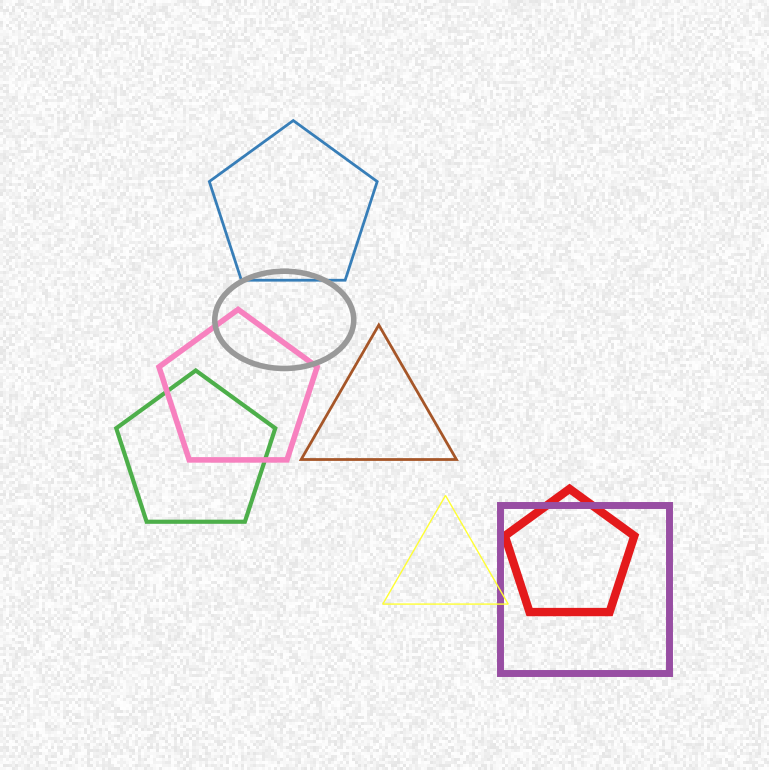[{"shape": "pentagon", "thickness": 3, "radius": 0.44, "center": [0.74, 0.277]}, {"shape": "pentagon", "thickness": 1, "radius": 0.57, "center": [0.381, 0.729]}, {"shape": "pentagon", "thickness": 1.5, "radius": 0.54, "center": [0.254, 0.41]}, {"shape": "square", "thickness": 2.5, "radius": 0.55, "center": [0.759, 0.235]}, {"shape": "triangle", "thickness": 0.5, "radius": 0.47, "center": [0.579, 0.262]}, {"shape": "triangle", "thickness": 1, "radius": 0.58, "center": [0.492, 0.461]}, {"shape": "pentagon", "thickness": 2, "radius": 0.54, "center": [0.309, 0.49]}, {"shape": "oval", "thickness": 2, "radius": 0.45, "center": [0.369, 0.585]}]